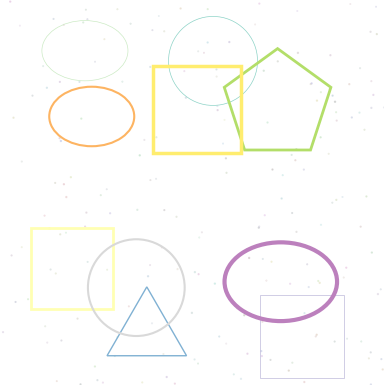[{"shape": "circle", "thickness": 0.5, "radius": 0.58, "center": [0.553, 0.842]}, {"shape": "square", "thickness": 2, "radius": 0.53, "center": [0.187, 0.303]}, {"shape": "square", "thickness": 0.5, "radius": 0.54, "center": [0.785, 0.127]}, {"shape": "triangle", "thickness": 1, "radius": 0.6, "center": [0.381, 0.136]}, {"shape": "oval", "thickness": 1.5, "radius": 0.55, "center": [0.238, 0.697]}, {"shape": "pentagon", "thickness": 2, "radius": 0.73, "center": [0.721, 0.728]}, {"shape": "circle", "thickness": 1.5, "radius": 0.63, "center": [0.354, 0.253]}, {"shape": "oval", "thickness": 3, "radius": 0.73, "center": [0.729, 0.268]}, {"shape": "oval", "thickness": 0.5, "radius": 0.56, "center": [0.221, 0.868]}, {"shape": "square", "thickness": 2.5, "radius": 0.57, "center": [0.512, 0.715]}]